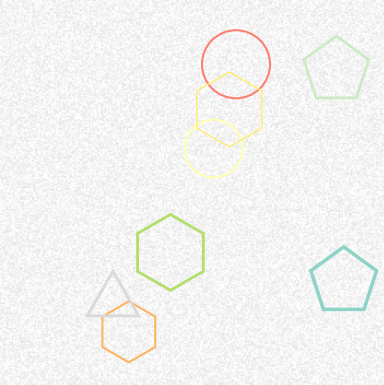[{"shape": "pentagon", "thickness": 2.5, "radius": 0.45, "center": [0.893, 0.269]}, {"shape": "circle", "thickness": 1.5, "radius": 0.38, "center": [0.555, 0.614]}, {"shape": "circle", "thickness": 1.5, "radius": 0.44, "center": [0.613, 0.833]}, {"shape": "hexagon", "thickness": 1.5, "radius": 0.4, "center": [0.335, 0.138]}, {"shape": "hexagon", "thickness": 2, "radius": 0.49, "center": [0.443, 0.344]}, {"shape": "triangle", "thickness": 2, "radius": 0.39, "center": [0.293, 0.218]}, {"shape": "pentagon", "thickness": 2, "radius": 0.44, "center": [0.873, 0.818]}, {"shape": "hexagon", "thickness": 1, "radius": 0.49, "center": [0.595, 0.716]}]